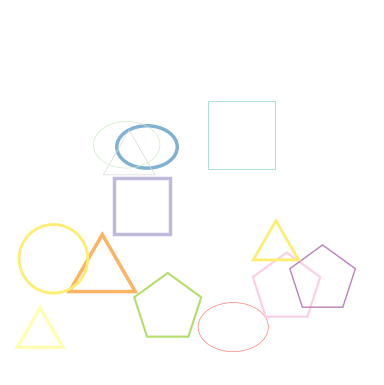[{"shape": "square", "thickness": 0.5, "radius": 0.44, "center": [0.627, 0.65]}, {"shape": "triangle", "thickness": 2.5, "radius": 0.34, "center": [0.104, 0.132]}, {"shape": "square", "thickness": 2.5, "radius": 0.36, "center": [0.369, 0.465]}, {"shape": "oval", "thickness": 0.5, "radius": 0.46, "center": [0.606, 0.15]}, {"shape": "oval", "thickness": 2.5, "radius": 0.39, "center": [0.382, 0.618]}, {"shape": "triangle", "thickness": 2.5, "radius": 0.49, "center": [0.266, 0.292]}, {"shape": "pentagon", "thickness": 1.5, "radius": 0.46, "center": [0.436, 0.2]}, {"shape": "pentagon", "thickness": 1.5, "radius": 0.46, "center": [0.744, 0.252]}, {"shape": "triangle", "thickness": 0.5, "radius": 0.39, "center": [0.335, 0.585]}, {"shape": "pentagon", "thickness": 1, "radius": 0.45, "center": [0.838, 0.274]}, {"shape": "oval", "thickness": 0.5, "radius": 0.43, "center": [0.329, 0.624]}, {"shape": "triangle", "thickness": 2, "radius": 0.34, "center": [0.717, 0.359]}, {"shape": "circle", "thickness": 2, "radius": 0.45, "center": [0.139, 0.328]}]